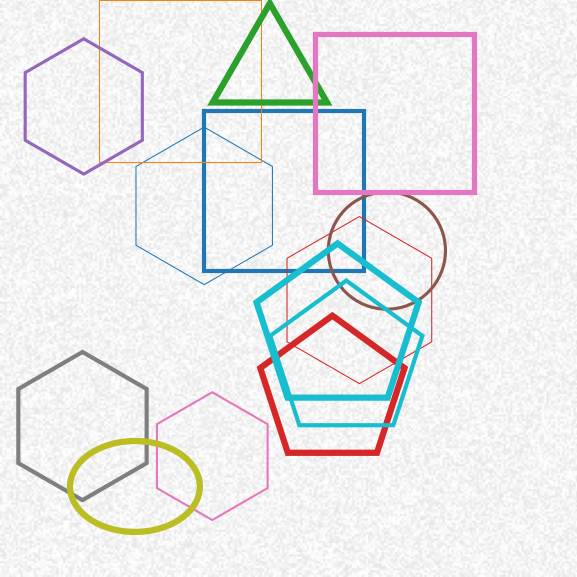[{"shape": "square", "thickness": 2, "radius": 0.69, "center": [0.492, 0.668]}, {"shape": "hexagon", "thickness": 0.5, "radius": 0.68, "center": [0.354, 0.643]}, {"shape": "square", "thickness": 0.5, "radius": 0.7, "center": [0.312, 0.859]}, {"shape": "triangle", "thickness": 3, "radius": 0.57, "center": [0.467, 0.879]}, {"shape": "hexagon", "thickness": 0.5, "radius": 0.72, "center": [0.622, 0.48]}, {"shape": "pentagon", "thickness": 3, "radius": 0.66, "center": [0.576, 0.321]}, {"shape": "hexagon", "thickness": 1.5, "radius": 0.59, "center": [0.145, 0.815]}, {"shape": "circle", "thickness": 1.5, "radius": 0.51, "center": [0.67, 0.565]}, {"shape": "hexagon", "thickness": 1, "radius": 0.55, "center": [0.368, 0.209]}, {"shape": "square", "thickness": 2.5, "radius": 0.69, "center": [0.683, 0.804]}, {"shape": "hexagon", "thickness": 2, "radius": 0.64, "center": [0.143, 0.261]}, {"shape": "oval", "thickness": 3, "radius": 0.56, "center": [0.234, 0.157]}, {"shape": "pentagon", "thickness": 3, "radius": 0.74, "center": [0.585, 0.43]}, {"shape": "pentagon", "thickness": 2, "radius": 0.69, "center": [0.6, 0.375]}]